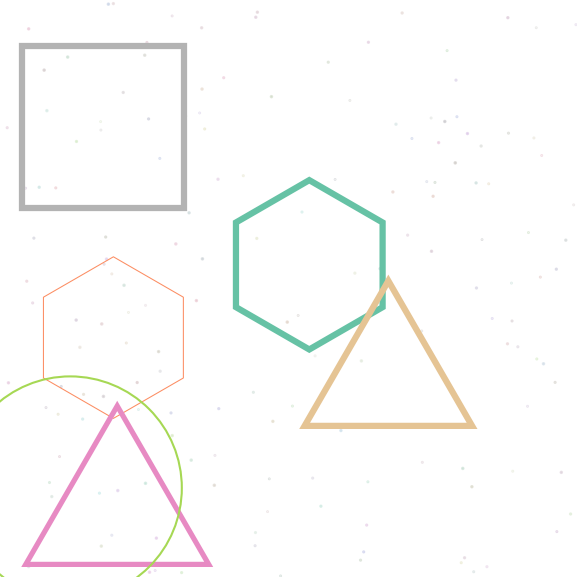[{"shape": "hexagon", "thickness": 3, "radius": 0.73, "center": [0.536, 0.541]}, {"shape": "hexagon", "thickness": 0.5, "radius": 0.7, "center": [0.196, 0.415]}, {"shape": "triangle", "thickness": 2.5, "radius": 0.91, "center": [0.203, 0.113]}, {"shape": "circle", "thickness": 1, "radius": 0.97, "center": [0.122, 0.154]}, {"shape": "triangle", "thickness": 3, "radius": 0.84, "center": [0.672, 0.345]}, {"shape": "square", "thickness": 3, "radius": 0.7, "center": [0.179, 0.78]}]